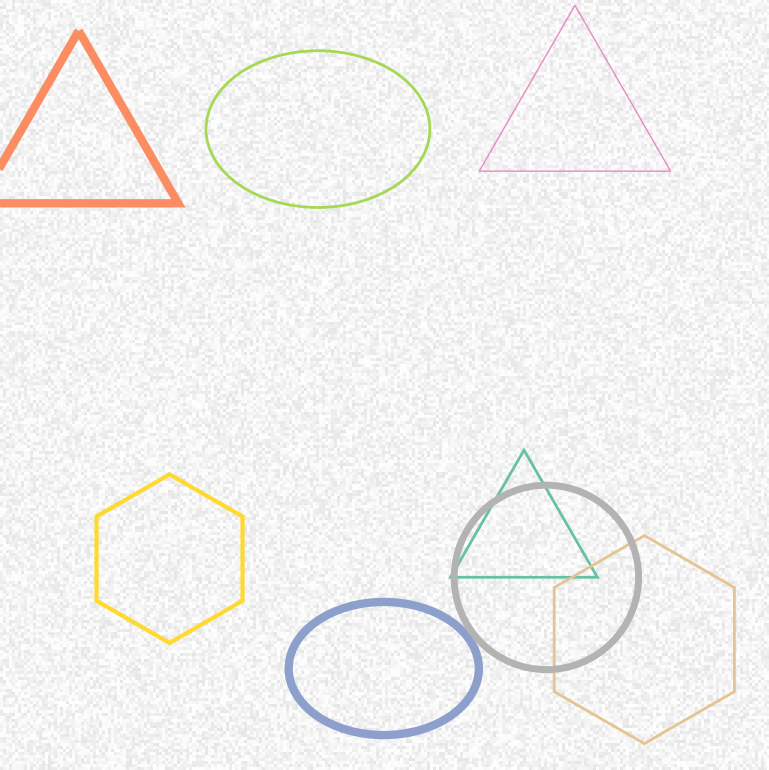[{"shape": "triangle", "thickness": 1, "radius": 0.55, "center": [0.681, 0.305]}, {"shape": "triangle", "thickness": 3, "radius": 0.75, "center": [0.102, 0.811]}, {"shape": "oval", "thickness": 3, "radius": 0.62, "center": [0.498, 0.132]}, {"shape": "triangle", "thickness": 0.5, "radius": 0.72, "center": [0.747, 0.849]}, {"shape": "oval", "thickness": 1, "radius": 0.73, "center": [0.413, 0.832]}, {"shape": "hexagon", "thickness": 1.5, "radius": 0.55, "center": [0.22, 0.274]}, {"shape": "hexagon", "thickness": 1, "radius": 0.68, "center": [0.837, 0.169]}, {"shape": "circle", "thickness": 2.5, "radius": 0.6, "center": [0.71, 0.25]}]